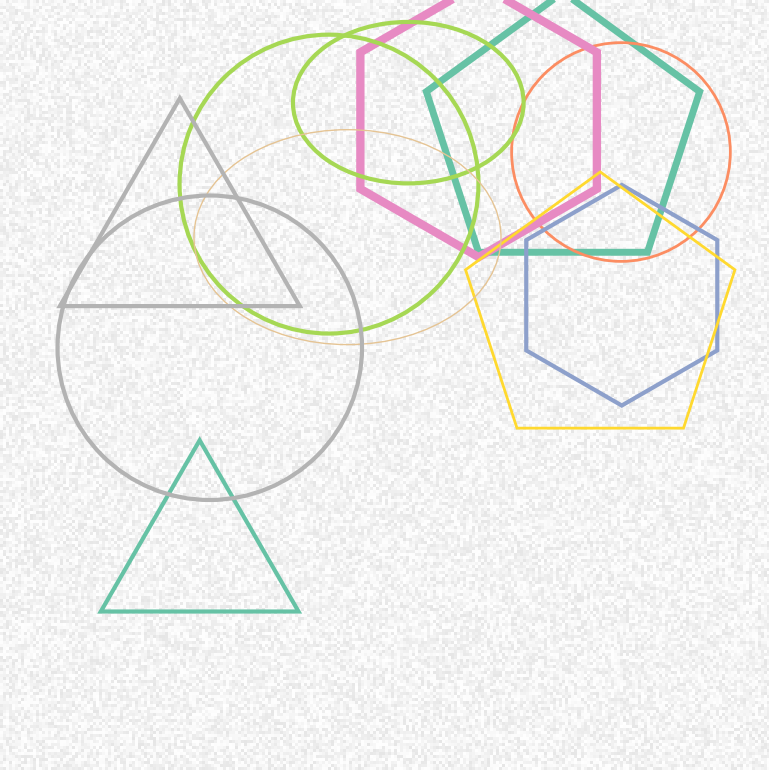[{"shape": "triangle", "thickness": 1.5, "radius": 0.74, "center": [0.259, 0.28]}, {"shape": "pentagon", "thickness": 2.5, "radius": 0.93, "center": [0.731, 0.823]}, {"shape": "circle", "thickness": 1, "radius": 0.71, "center": [0.806, 0.803]}, {"shape": "hexagon", "thickness": 1.5, "radius": 0.72, "center": [0.807, 0.617]}, {"shape": "hexagon", "thickness": 3, "radius": 0.89, "center": [0.622, 0.843]}, {"shape": "oval", "thickness": 1.5, "radius": 0.75, "center": [0.53, 0.867]}, {"shape": "circle", "thickness": 1.5, "radius": 0.97, "center": [0.427, 0.761]}, {"shape": "pentagon", "thickness": 1, "radius": 0.92, "center": [0.78, 0.593]}, {"shape": "oval", "thickness": 0.5, "radius": 1.0, "center": [0.451, 0.692]}, {"shape": "triangle", "thickness": 1.5, "radius": 0.9, "center": [0.234, 0.692]}, {"shape": "circle", "thickness": 1.5, "radius": 0.99, "center": [0.272, 0.548]}]